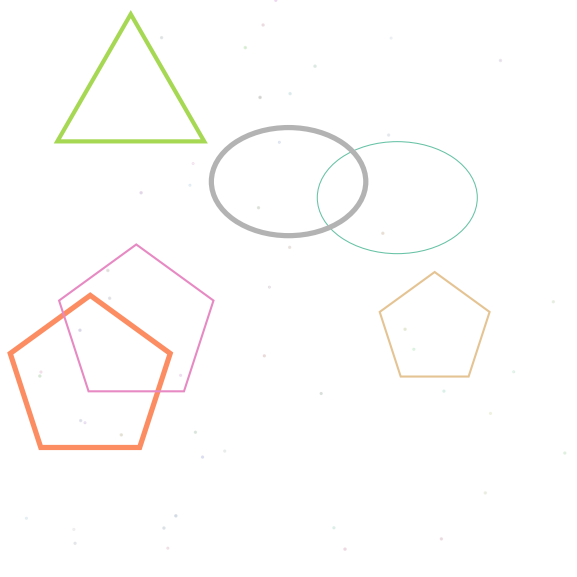[{"shape": "oval", "thickness": 0.5, "radius": 0.69, "center": [0.688, 0.657]}, {"shape": "pentagon", "thickness": 2.5, "radius": 0.73, "center": [0.156, 0.342]}, {"shape": "pentagon", "thickness": 1, "radius": 0.7, "center": [0.236, 0.435]}, {"shape": "triangle", "thickness": 2, "radius": 0.73, "center": [0.226, 0.828]}, {"shape": "pentagon", "thickness": 1, "radius": 0.5, "center": [0.753, 0.428]}, {"shape": "oval", "thickness": 2.5, "radius": 0.67, "center": [0.5, 0.685]}]